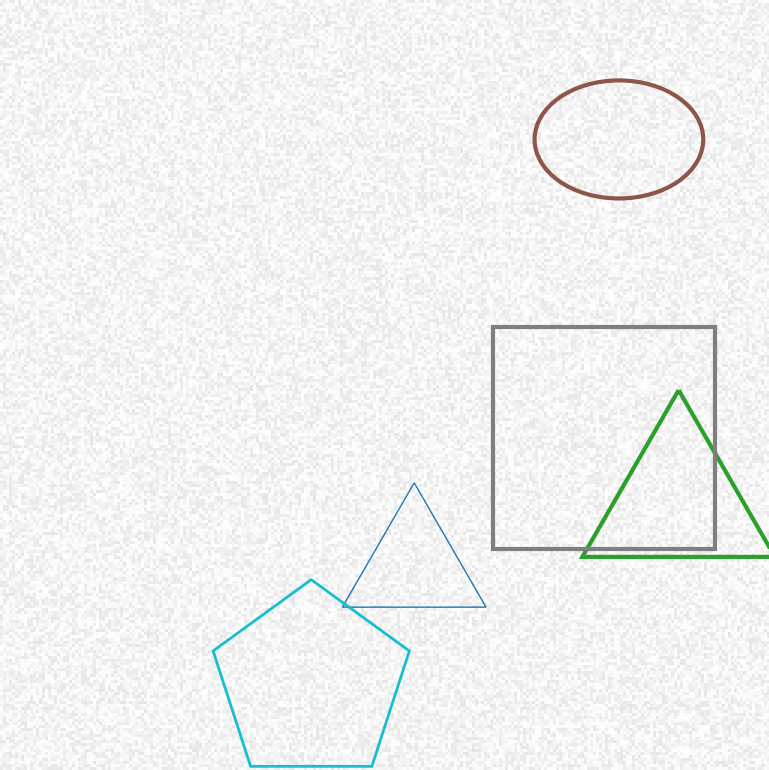[{"shape": "triangle", "thickness": 0.5, "radius": 0.54, "center": [0.538, 0.265]}, {"shape": "triangle", "thickness": 1.5, "radius": 0.72, "center": [0.881, 0.349]}, {"shape": "oval", "thickness": 1.5, "radius": 0.55, "center": [0.804, 0.819]}, {"shape": "square", "thickness": 1.5, "radius": 0.72, "center": [0.784, 0.431]}, {"shape": "pentagon", "thickness": 1, "radius": 0.67, "center": [0.404, 0.113]}]